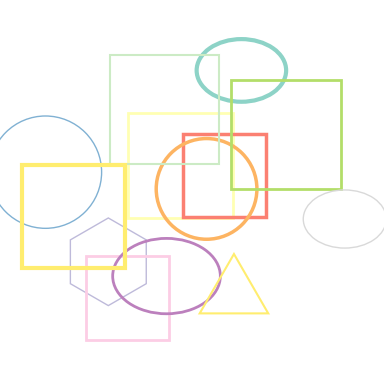[{"shape": "oval", "thickness": 3, "radius": 0.58, "center": [0.627, 0.817]}, {"shape": "square", "thickness": 2, "radius": 0.69, "center": [0.469, 0.57]}, {"shape": "hexagon", "thickness": 1, "radius": 0.57, "center": [0.281, 0.32]}, {"shape": "square", "thickness": 2.5, "radius": 0.54, "center": [0.583, 0.544]}, {"shape": "circle", "thickness": 1, "radius": 0.73, "center": [0.118, 0.553]}, {"shape": "circle", "thickness": 2.5, "radius": 0.65, "center": [0.537, 0.509]}, {"shape": "square", "thickness": 2, "radius": 0.71, "center": [0.742, 0.651]}, {"shape": "square", "thickness": 2, "radius": 0.54, "center": [0.331, 0.226]}, {"shape": "oval", "thickness": 1, "radius": 0.54, "center": [0.895, 0.431]}, {"shape": "oval", "thickness": 2, "radius": 0.7, "center": [0.432, 0.283]}, {"shape": "square", "thickness": 1.5, "radius": 0.71, "center": [0.428, 0.715]}, {"shape": "triangle", "thickness": 1.5, "radius": 0.51, "center": [0.608, 0.237]}, {"shape": "square", "thickness": 3, "radius": 0.67, "center": [0.19, 0.439]}]